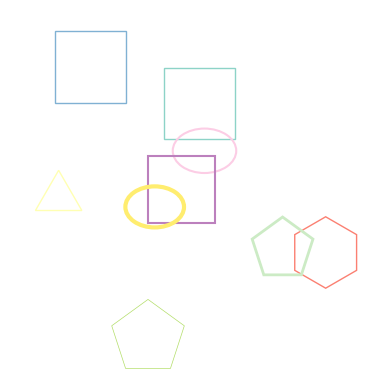[{"shape": "square", "thickness": 1, "radius": 0.46, "center": [0.517, 0.731]}, {"shape": "triangle", "thickness": 1, "radius": 0.35, "center": [0.152, 0.488]}, {"shape": "hexagon", "thickness": 1, "radius": 0.46, "center": [0.846, 0.344]}, {"shape": "square", "thickness": 1, "radius": 0.46, "center": [0.235, 0.827]}, {"shape": "pentagon", "thickness": 0.5, "radius": 0.5, "center": [0.384, 0.123]}, {"shape": "oval", "thickness": 1.5, "radius": 0.41, "center": [0.531, 0.608]}, {"shape": "square", "thickness": 1.5, "radius": 0.43, "center": [0.471, 0.509]}, {"shape": "pentagon", "thickness": 2, "radius": 0.42, "center": [0.734, 0.353]}, {"shape": "oval", "thickness": 3, "radius": 0.38, "center": [0.402, 0.463]}]